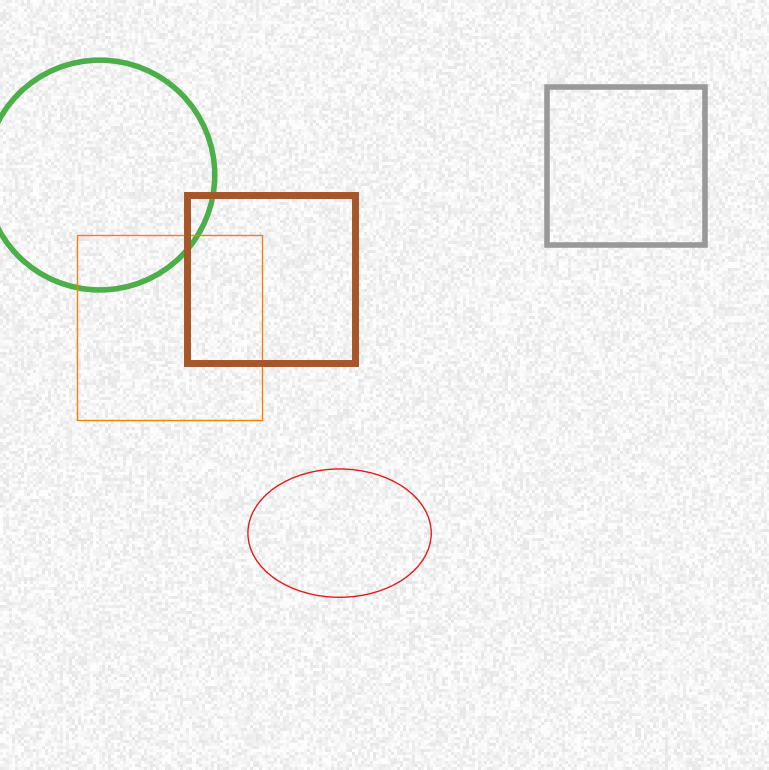[{"shape": "oval", "thickness": 0.5, "radius": 0.6, "center": [0.441, 0.308]}, {"shape": "circle", "thickness": 2, "radius": 0.75, "center": [0.13, 0.773]}, {"shape": "square", "thickness": 0.5, "radius": 0.6, "center": [0.22, 0.575]}, {"shape": "square", "thickness": 2.5, "radius": 0.55, "center": [0.352, 0.638]}, {"shape": "square", "thickness": 2, "radius": 0.51, "center": [0.812, 0.784]}]